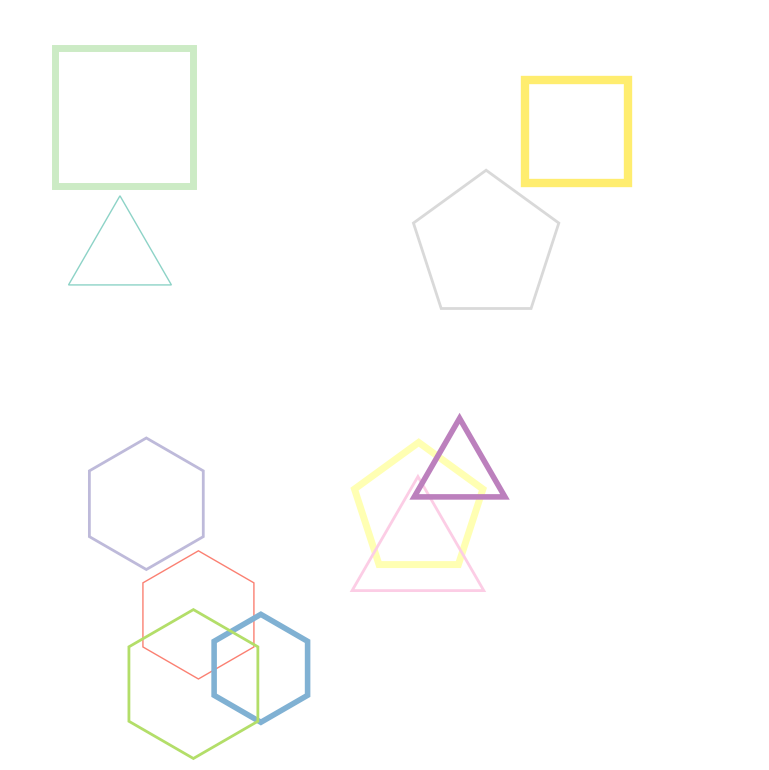[{"shape": "triangle", "thickness": 0.5, "radius": 0.39, "center": [0.156, 0.669]}, {"shape": "pentagon", "thickness": 2.5, "radius": 0.44, "center": [0.544, 0.338]}, {"shape": "hexagon", "thickness": 1, "radius": 0.43, "center": [0.19, 0.346]}, {"shape": "hexagon", "thickness": 0.5, "radius": 0.42, "center": [0.258, 0.201]}, {"shape": "hexagon", "thickness": 2, "radius": 0.35, "center": [0.339, 0.132]}, {"shape": "hexagon", "thickness": 1, "radius": 0.48, "center": [0.251, 0.112]}, {"shape": "triangle", "thickness": 1, "radius": 0.49, "center": [0.543, 0.282]}, {"shape": "pentagon", "thickness": 1, "radius": 0.5, "center": [0.631, 0.68]}, {"shape": "triangle", "thickness": 2, "radius": 0.34, "center": [0.597, 0.389]}, {"shape": "square", "thickness": 2.5, "radius": 0.45, "center": [0.161, 0.848]}, {"shape": "square", "thickness": 3, "radius": 0.33, "center": [0.749, 0.829]}]